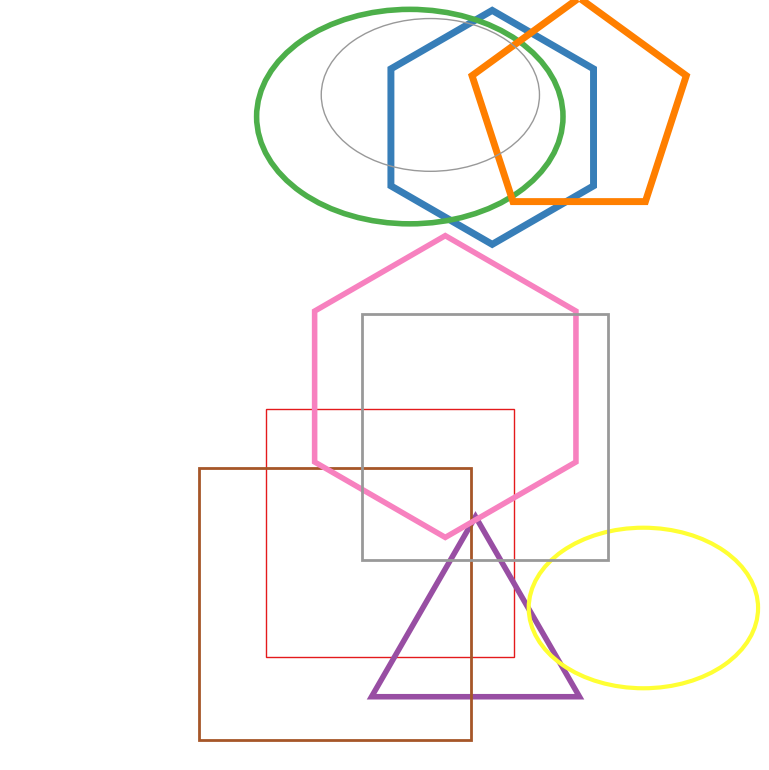[{"shape": "square", "thickness": 0.5, "radius": 0.8, "center": [0.507, 0.308]}, {"shape": "hexagon", "thickness": 2.5, "radius": 0.76, "center": [0.639, 0.835]}, {"shape": "oval", "thickness": 2, "radius": 0.99, "center": [0.532, 0.849]}, {"shape": "triangle", "thickness": 2, "radius": 0.78, "center": [0.618, 0.173]}, {"shape": "pentagon", "thickness": 2.5, "radius": 0.73, "center": [0.752, 0.857]}, {"shape": "oval", "thickness": 1.5, "radius": 0.74, "center": [0.836, 0.21]}, {"shape": "square", "thickness": 1, "radius": 0.88, "center": [0.435, 0.216]}, {"shape": "hexagon", "thickness": 2, "radius": 0.98, "center": [0.578, 0.498]}, {"shape": "square", "thickness": 1, "radius": 0.8, "center": [0.63, 0.433]}, {"shape": "oval", "thickness": 0.5, "radius": 0.71, "center": [0.559, 0.877]}]